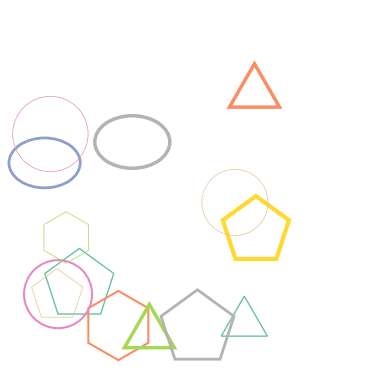[{"shape": "pentagon", "thickness": 1, "radius": 0.47, "center": [0.206, 0.261]}, {"shape": "triangle", "thickness": 1, "radius": 0.35, "center": [0.635, 0.161]}, {"shape": "triangle", "thickness": 2.5, "radius": 0.38, "center": [0.661, 0.759]}, {"shape": "hexagon", "thickness": 1.5, "radius": 0.45, "center": [0.307, 0.154]}, {"shape": "oval", "thickness": 2, "radius": 0.46, "center": [0.116, 0.577]}, {"shape": "circle", "thickness": 1.5, "radius": 0.44, "center": [0.151, 0.236]}, {"shape": "circle", "thickness": 0.5, "radius": 0.49, "center": [0.131, 0.652]}, {"shape": "hexagon", "thickness": 0.5, "radius": 0.33, "center": [0.172, 0.383]}, {"shape": "triangle", "thickness": 2.5, "radius": 0.38, "center": [0.388, 0.134]}, {"shape": "pentagon", "thickness": 3, "radius": 0.45, "center": [0.665, 0.4]}, {"shape": "pentagon", "thickness": 0.5, "radius": 0.35, "center": [0.148, 0.233]}, {"shape": "circle", "thickness": 0.5, "radius": 0.43, "center": [0.61, 0.474]}, {"shape": "pentagon", "thickness": 2, "radius": 0.5, "center": [0.513, 0.148]}, {"shape": "oval", "thickness": 2.5, "radius": 0.49, "center": [0.344, 0.631]}]